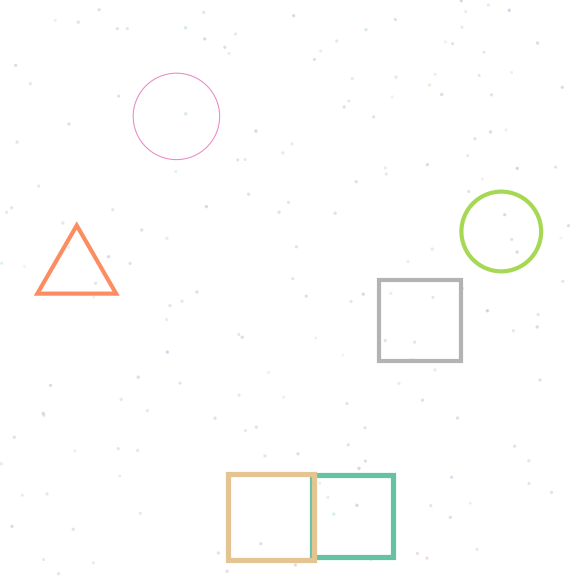[{"shape": "square", "thickness": 2.5, "radius": 0.35, "center": [0.61, 0.105]}, {"shape": "triangle", "thickness": 2, "radius": 0.39, "center": [0.133, 0.53]}, {"shape": "circle", "thickness": 0.5, "radius": 0.37, "center": [0.305, 0.798]}, {"shape": "circle", "thickness": 2, "radius": 0.35, "center": [0.868, 0.598]}, {"shape": "square", "thickness": 2.5, "radius": 0.37, "center": [0.47, 0.104]}, {"shape": "square", "thickness": 2, "radius": 0.35, "center": [0.727, 0.444]}]